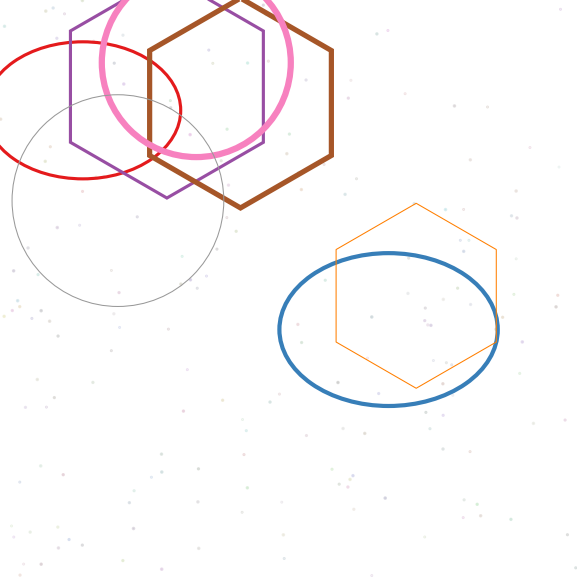[{"shape": "oval", "thickness": 1.5, "radius": 0.85, "center": [0.143, 0.808]}, {"shape": "oval", "thickness": 2, "radius": 0.95, "center": [0.673, 0.428]}, {"shape": "hexagon", "thickness": 1.5, "radius": 0.96, "center": [0.289, 0.849]}, {"shape": "hexagon", "thickness": 0.5, "radius": 0.8, "center": [0.721, 0.487]}, {"shape": "hexagon", "thickness": 2.5, "radius": 0.91, "center": [0.416, 0.821]}, {"shape": "circle", "thickness": 3, "radius": 0.82, "center": [0.34, 0.891]}, {"shape": "circle", "thickness": 0.5, "radius": 0.92, "center": [0.204, 0.652]}]